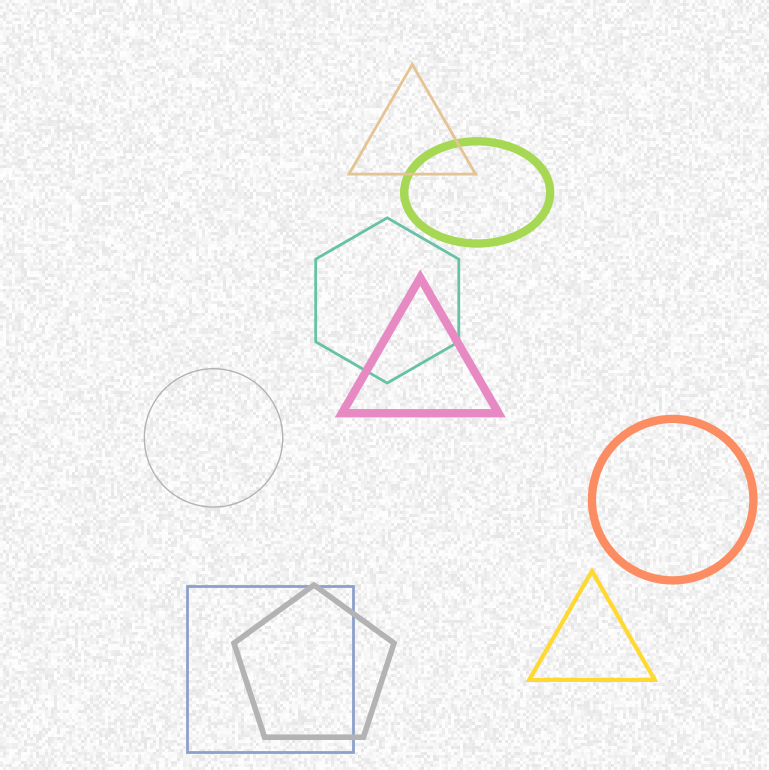[{"shape": "hexagon", "thickness": 1, "radius": 0.54, "center": [0.503, 0.61]}, {"shape": "circle", "thickness": 3, "radius": 0.52, "center": [0.874, 0.351]}, {"shape": "square", "thickness": 1, "radius": 0.54, "center": [0.351, 0.132]}, {"shape": "triangle", "thickness": 3, "radius": 0.59, "center": [0.546, 0.522]}, {"shape": "oval", "thickness": 3, "radius": 0.47, "center": [0.62, 0.75]}, {"shape": "triangle", "thickness": 1.5, "radius": 0.47, "center": [0.769, 0.164]}, {"shape": "triangle", "thickness": 1, "radius": 0.48, "center": [0.535, 0.821]}, {"shape": "pentagon", "thickness": 2, "radius": 0.55, "center": [0.408, 0.131]}, {"shape": "circle", "thickness": 0.5, "radius": 0.45, "center": [0.277, 0.431]}]